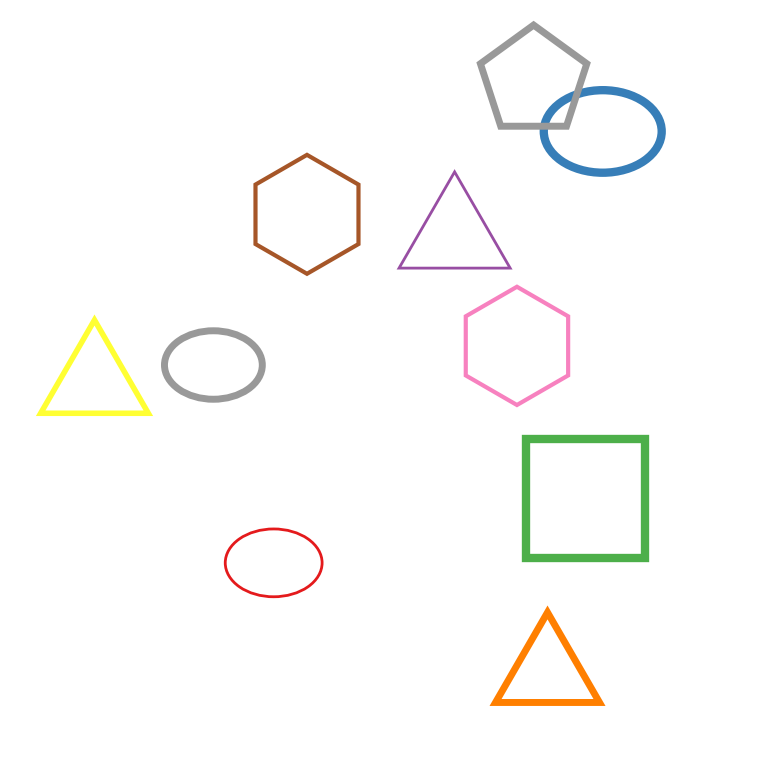[{"shape": "oval", "thickness": 1, "radius": 0.31, "center": [0.355, 0.269]}, {"shape": "oval", "thickness": 3, "radius": 0.38, "center": [0.783, 0.829]}, {"shape": "square", "thickness": 3, "radius": 0.39, "center": [0.76, 0.353]}, {"shape": "triangle", "thickness": 1, "radius": 0.42, "center": [0.59, 0.693]}, {"shape": "triangle", "thickness": 2.5, "radius": 0.39, "center": [0.711, 0.127]}, {"shape": "triangle", "thickness": 2, "radius": 0.4, "center": [0.123, 0.504]}, {"shape": "hexagon", "thickness": 1.5, "radius": 0.39, "center": [0.399, 0.722]}, {"shape": "hexagon", "thickness": 1.5, "radius": 0.38, "center": [0.671, 0.551]}, {"shape": "oval", "thickness": 2.5, "radius": 0.32, "center": [0.277, 0.526]}, {"shape": "pentagon", "thickness": 2.5, "radius": 0.36, "center": [0.693, 0.895]}]